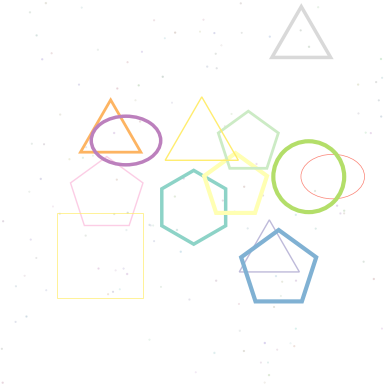[{"shape": "hexagon", "thickness": 2.5, "radius": 0.48, "center": [0.503, 0.462]}, {"shape": "pentagon", "thickness": 3, "radius": 0.43, "center": [0.612, 0.516]}, {"shape": "triangle", "thickness": 1, "radius": 0.45, "center": [0.7, 0.339]}, {"shape": "oval", "thickness": 0.5, "radius": 0.41, "center": [0.864, 0.541]}, {"shape": "pentagon", "thickness": 3, "radius": 0.51, "center": [0.724, 0.3]}, {"shape": "triangle", "thickness": 2, "radius": 0.45, "center": [0.287, 0.65]}, {"shape": "circle", "thickness": 3, "radius": 0.46, "center": [0.802, 0.541]}, {"shape": "pentagon", "thickness": 1, "radius": 0.49, "center": [0.277, 0.494]}, {"shape": "triangle", "thickness": 2.5, "radius": 0.44, "center": [0.783, 0.895]}, {"shape": "oval", "thickness": 2.5, "radius": 0.45, "center": [0.327, 0.635]}, {"shape": "pentagon", "thickness": 2, "radius": 0.41, "center": [0.645, 0.629]}, {"shape": "triangle", "thickness": 1, "radius": 0.55, "center": [0.524, 0.639]}, {"shape": "square", "thickness": 0.5, "radius": 0.55, "center": [0.26, 0.336]}]